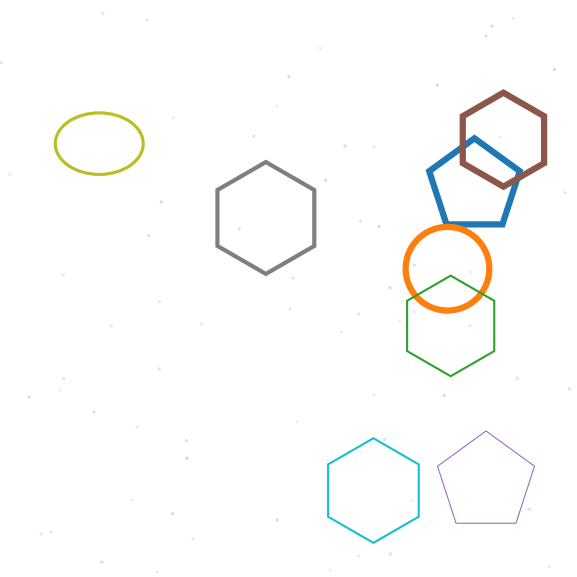[{"shape": "pentagon", "thickness": 3, "radius": 0.41, "center": [0.822, 0.677]}, {"shape": "circle", "thickness": 3, "radius": 0.36, "center": [0.775, 0.534]}, {"shape": "hexagon", "thickness": 1, "radius": 0.44, "center": [0.78, 0.435]}, {"shape": "pentagon", "thickness": 0.5, "radius": 0.44, "center": [0.842, 0.165]}, {"shape": "hexagon", "thickness": 3, "radius": 0.41, "center": [0.872, 0.757]}, {"shape": "hexagon", "thickness": 2, "radius": 0.48, "center": [0.46, 0.622]}, {"shape": "oval", "thickness": 1.5, "radius": 0.38, "center": [0.172, 0.75]}, {"shape": "hexagon", "thickness": 1, "radius": 0.45, "center": [0.647, 0.15]}]